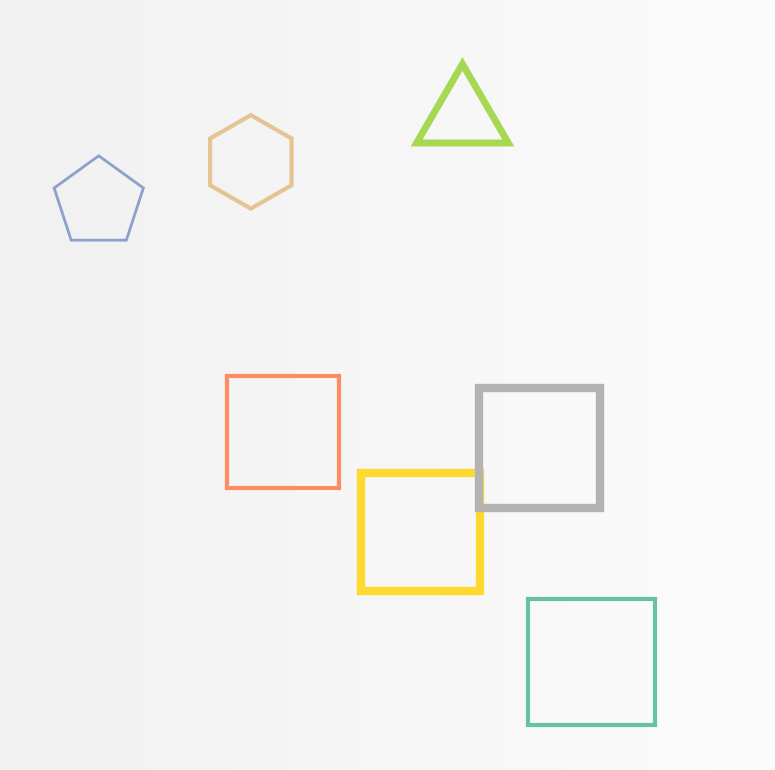[{"shape": "square", "thickness": 1.5, "radius": 0.41, "center": [0.763, 0.14]}, {"shape": "square", "thickness": 1.5, "radius": 0.36, "center": [0.365, 0.439]}, {"shape": "pentagon", "thickness": 1, "radius": 0.3, "center": [0.127, 0.737]}, {"shape": "triangle", "thickness": 2.5, "radius": 0.34, "center": [0.597, 0.848]}, {"shape": "square", "thickness": 3, "radius": 0.39, "center": [0.543, 0.309]}, {"shape": "hexagon", "thickness": 1.5, "radius": 0.3, "center": [0.324, 0.79]}, {"shape": "square", "thickness": 3, "radius": 0.39, "center": [0.697, 0.418]}]